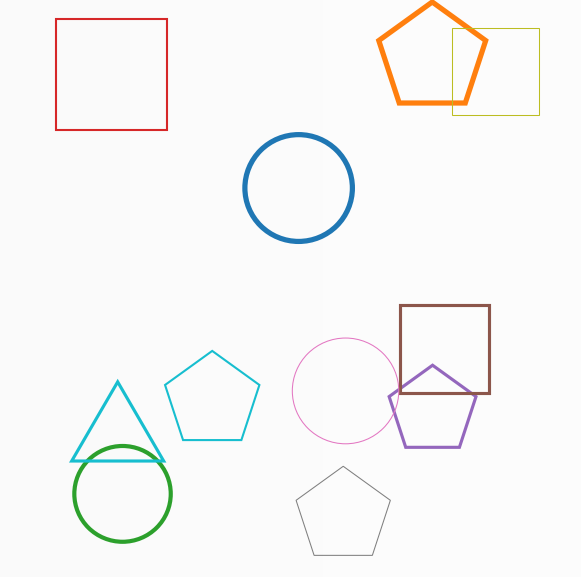[{"shape": "circle", "thickness": 2.5, "radius": 0.46, "center": [0.514, 0.674]}, {"shape": "pentagon", "thickness": 2.5, "radius": 0.48, "center": [0.744, 0.899]}, {"shape": "circle", "thickness": 2, "radius": 0.41, "center": [0.211, 0.144]}, {"shape": "square", "thickness": 1, "radius": 0.48, "center": [0.192, 0.87]}, {"shape": "pentagon", "thickness": 1.5, "radius": 0.39, "center": [0.744, 0.288]}, {"shape": "square", "thickness": 1.5, "radius": 0.38, "center": [0.765, 0.395]}, {"shape": "circle", "thickness": 0.5, "radius": 0.46, "center": [0.594, 0.322]}, {"shape": "pentagon", "thickness": 0.5, "radius": 0.43, "center": [0.59, 0.106]}, {"shape": "square", "thickness": 0.5, "radius": 0.38, "center": [0.852, 0.876]}, {"shape": "pentagon", "thickness": 1, "radius": 0.43, "center": [0.365, 0.306]}, {"shape": "triangle", "thickness": 1.5, "radius": 0.46, "center": [0.202, 0.247]}]